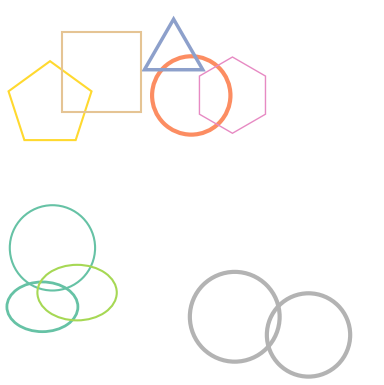[{"shape": "oval", "thickness": 2, "radius": 0.46, "center": [0.11, 0.203]}, {"shape": "circle", "thickness": 1.5, "radius": 0.55, "center": [0.136, 0.356]}, {"shape": "circle", "thickness": 3, "radius": 0.51, "center": [0.497, 0.752]}, {"shape": "triangle", "thickness": 2.5, "radius": 0.44, "center": [0.451, 0.863]}, {"shape": "hexagon", "thickness": 1, "radius": 0.5, "center": [0.604, 0.753]}, {"shape": "oval", "thickness": 1.5, "radius": 0.52, "center": [0.2, 0.24]}, {"shape": "pentagon", "thickness": 1.5, "radius": 0.57, "center": [0.13, 0.728]}, {"shape": "square", "thickness": 1.5, "radius": 0.52, "center": [0.263, 0.814]}, {"shape": "circle", "thickness": 3, "radius": 0.58, "center": [0.61, 0.177]}, {"shape": "circle", "thickness": 3, "radius": 0.54, "center": [0.801, 0.13]}]